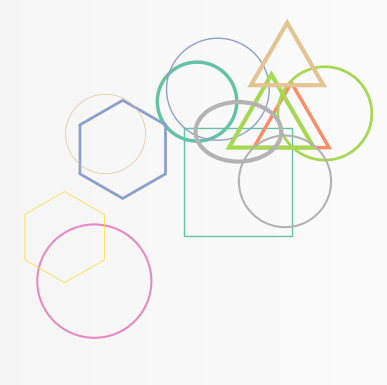[{"shape": "square", "thickness": 1, "radius": 0.7, "center": [0.614, 0.528]}, {"shape": "circle", "thickness": 2.5, "radius": 0.51, "center": [0.509, 0.736]}, {"shape": "triangle", "thickness": 2.5, "radius": 0.56, "center": [0.752, 0.673]}, {"shape": "circle", "thickness": 1, "radius": 0.66, "center": [0.562, 0.768]}, {"shape": "hexagon", "thickness": 2, "radius": 0.64, "center": [0.317, 0.612]}, {"shape": "circle", "thickness": 1.5, "radius": 0.74, "center": [0.243, 0.27]}, {"shape": "circle", "thickness": 2, "radius": 0.61, "center": [0.838, 0.705]}, {"shape": "triangle", "thickness": 3, "radius": 0.63, "center": [0.7, 0.68]}, {"shape": "hexagon", "thickness": 0.5, "radius": 0.59, "center": [0.167, 0.384]}, {"shape": "triangle", "thickness": 3, "radius": 0.54, "center": [0.741, 0.833]}, {"shape": "circle", "thickness": 0.5, "radius": 0.52, "center": [0.272, 0.652]}, {"shape": "circle", "thickness": 1.5, "radius": 0.59, "center": [0.735, 0.529]}, {"shape": "oval", "thickness": 3, "radius": 0.55, "center": [0.615, 0.658]}]